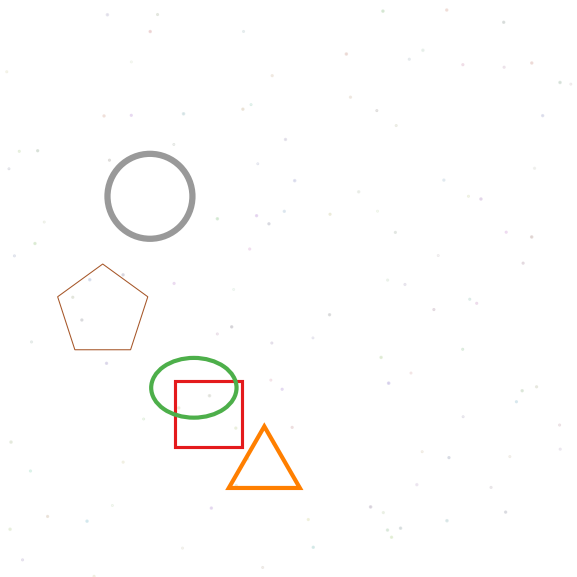[{"shape": "square", "thickness": 1.5, "radius": 0.29, "center": [0.362, 0.282]}, {"shape": "oval", "thickness": 2, "radius": 0.37, "center": [0.336, 0.328]}, {"shape": "triangle", "thickness": 2, "radius": 0.36, "center": [0.458, 0.19]}, {"shape": "pentagon", "thickness": 0.5, "radius": 0.41, "center": [0.178, 0.46]}, {"shape": "circle", "thickness": 3, "radius": 0.37, "center": [0.26, 0.659]}]